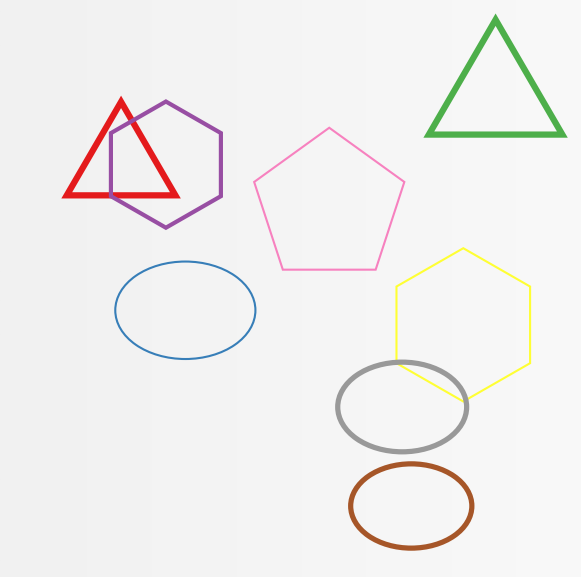[{"shape": "triangle", "thickness": 3, "radius": 0.54, "center": [0.208, 0.715]}, {"shape": "oval", "thickness": 1, "radius": 0.6, "center": [0.319, 0.462]}, {"shape": "triangle", "thickness": 3, "radius": 0.66, "center": [0.853, 0.832]}, {"shape": "hexagon", "thickness": 2, "radius": 0.55, "center": [0.285, 0.714]}, {"shape": "hexagon", "thickness": 1, "radius": 0.66, "center": [0.797, 0.437]}, {"shape": "oval", "thickness": 2.5, "radius": 0.52, "center": [0.708, 0.123]}, {"shape": "pentagon", "thickness": 1, "radius": 0.68, "center": [0.566, 0.642]}, {"shape": "oval", "thickness": 2.5, "radius": 0.55, "center": [0.692, 0.294]}]